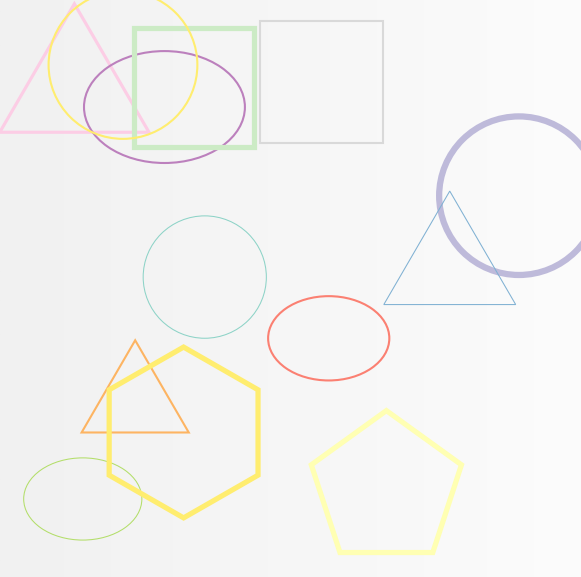[{"shape": "circle", "thickness": 0.5, "radius": 0.53, "center": [0.352, 0.519]}, {"shape": "pentagon", "thickness": 2.5, "radius": 0.68, "center": [0.665, 0.152]}, {"shape": "circle", "thickness": 3, "radius": 0.69, "center": [0.893, 0.66]}, {"shape": "oval", "thickness": 1, "radius": 0.52, "center": [0.566, 0.413]}, {"shape": "triangle", "thickness": 0.5, "radius": 0.66, "center": [0.774, 0.537]}, {"shape": "triangle", "thickness": 1, "radius": 0.53, "center": [0.233, 0.303]}, {"shape": "oval", "thickness": 0.5, "radius": 0.51, "center": [0.142, 0.135]}, {"shape": "triangle", "thickness": 1.5, "radius": 0.74, "center": [0.128, 0.844]}, {"shape": "square", "thickness": 1, "radius": 0.53, "center": [0.554, 0.858]}, {"shape": "oval", "thickness": 1, "radius": 0.69, "center": [0.283, 0.814]}, {"shape": "square", "thickness": 2.5, "radius": 0.51, "center": [0.333, 0.848]}, {"shape": "circle", "thickness": 1, "radius": 0.64, "center": [0.212, 0.887]}, {"shape": "hexagon", "thickness": 2.5, "radius": 0.74, "center": [0.316, 0.25]}]